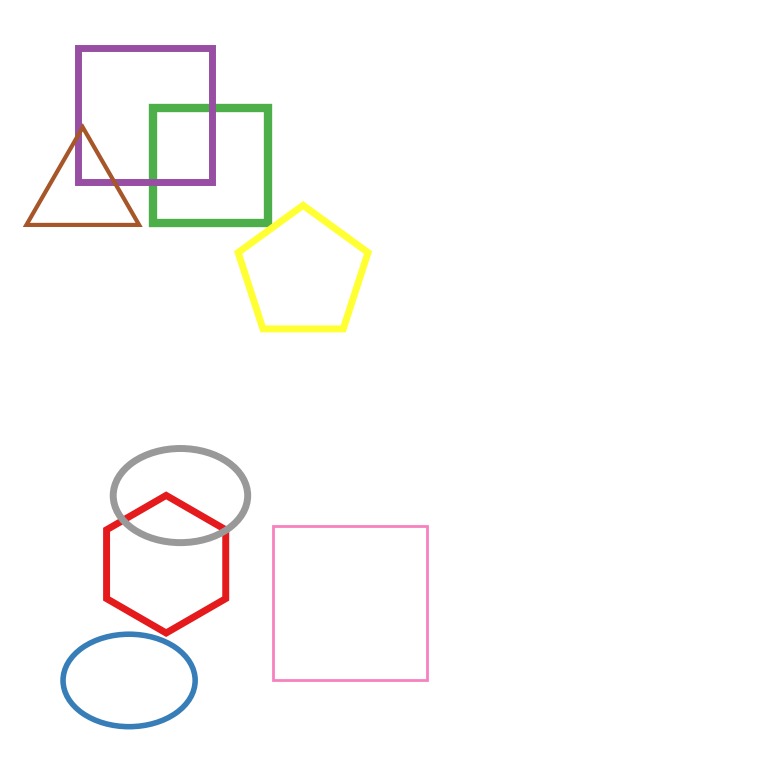[{"shape": "hexagon", "thickness": 2.5, "radius": 0.45, "center": [0.216, 0.267]}, {"shape": "oval", "thickness": 2, "radius": 0.43, "center": [0.168, 0.116]}, {"shape": "square", "thickness": 3, "radius": 0.37, "center": [0.274, 0.785]}, {"shape": "square", "thickness": 2.5, "radius": 0.43, "center": [0.188, 0.85]}, {"shape": "pentagon", "thickness": 2.5, "radius": 0.44, "center": [0.394, 0.645]}, {"shape": "triangle", "thickness": 1.5, "radius": 0.42, "center": [0.107, 0.75]}, {"shape": "square", "thickness": 1, "radius": 0.5, "center": [0.454, 0.217]}, {"shape": "oval", "thickness": 2.5, "radius": 0.44, "center": [0.234, 0.356]}]